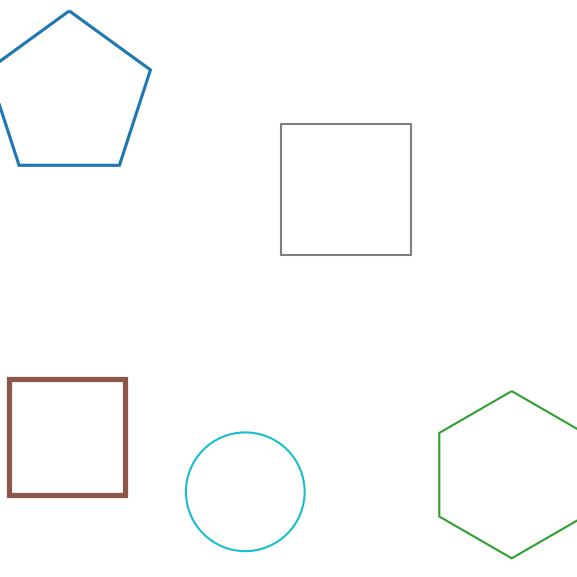[{"shape": "pentagon", "thickness": 1.5, "radius": 0.74, "center": [0.12, 0.832]}, {"shape": "hexagon", "thickness": 1, "radius": 0.72, "center": [0.886, 0.177]}, {"shape": "square", "thickness": 2.5, "radius": 0.5, "center": [0.116, 0.242]}, {"shape": "square", "thickness": 1, "radius": 0.57, "center": [0.599, 0.671]}, {"shape": "circle", "thickness": 1, "radius": 0.51, "center": [0.425, 0.148]}]